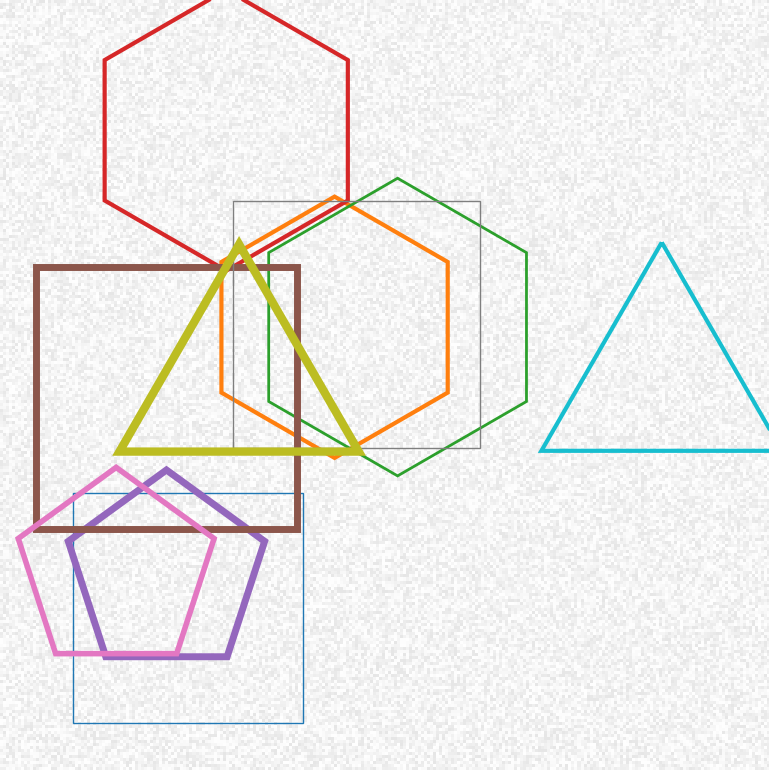[{"shape": "square", "thickness": 0.5, "radius": 0.75, "center": [0.244, 0.21]}, {"shape": "hexagon", "thickness": 1.5, "radius": 0.85, "center": [0.435, 0.575]}, {"shape": "hexagon", "thickness": 1, "radius": 0.97, "center": [0.516, 0.575]}, {"shape": "hexagon", "thickness": 1.5, "radius": 0.91, "center": [0.294, 0.831]}, {"shape": "pentagon", "thickness": 2.5, "radius": 0.67, "center": [0.216, 0.256]}, {"shape": "square", "thickness": 2.5, "radius": 0.85, "center": [0.216, 0.483]}, {"shape": "pentagon", "thickness": 2, "radius": 0.67, "center": [0.151, 0.259]}, {"shape": "square", "thickness": 0.5, "radius": 0.8, "center": [0.463, 0.579]}, {"shape": "triangle", "thickness": 3, "radius": 0.9, "center": [0.311, 0.503]}, {"shape": "triangle", "thickness": 1.5, "radius": 0.9, "center": [0.859, 0.505]}]